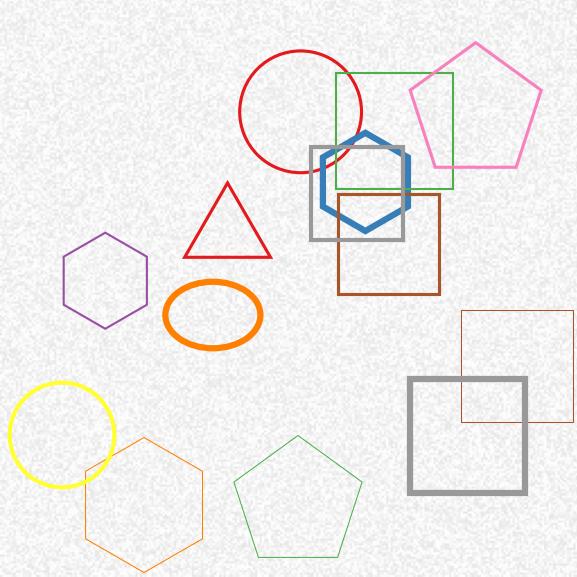[{"shape": "triangle", "thickness": 1.5, "radius": 0.43, "center": [0.394, 0.597]}, {"shape": "circle", "thickness": 1.5, "radius": 0.53, "center": [0.521, 0.806]}, {"shape": "hexagon", "thickness": 3, "radius": 0.43, "center": [0.633, 0.684]}, {"shape": "square", "thickness": 1, "radius": 0.5, "center": [0.683, 0.772]}, {"shape": "pentagon", "thickness": 0.5, "radius": 0.58, "center": [0.516, 0.128]}, {"shape": "hexagon", "thickness": 1, "radius": 0.42, "center": [0.182, 0.513]}, {"shape": "oval", "thickness": 3, "radius": 0.41, "center": [0.369, 0.454]}, {"shape": "hexagon", "thickness": 0.5, "radius": 0.58, "center": [0.249, 0.125]}, {"shape": "circle", "thickness": 2, "radius": 0.45, "center": [0.107, 0.246]}, {"shape": "square", "thickness": 0.5, "radius": 0.49, "center": [0.896, 0.365]}, {"shape": "square", "thickness": 1.5, "radius": 0.44, "center": [0.673, 0.576]}, {"shape": "pentagon", "thickness": 1.5, "radius": 0.6, "center": [0.824, 0.806]}, {"shape": "square", "thickness": 2, "radius": 0.4, "center": [0.618, 0.665]}, {"shape": "square", "thickness": 3, "radius": 0.49, "center": [0.81, 0.245]}]